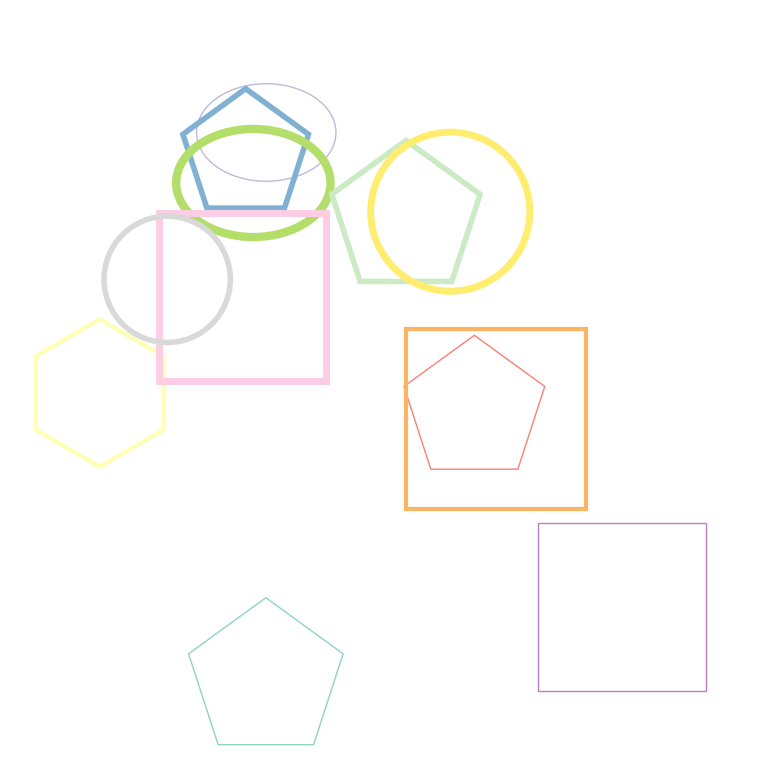[{"shape": "pentagon", "thickness": 0.5, "radius": 0.53, "center": [0.345, 0.118]}, {"shape": "hexagon", "thickness": 1.5, "radius": 0.48, "center": [0.13, 0.49]}, {"shape": "oval", "thickness": 0.5, "radius": 0.45, "center": [0.346, 0.828]}, {"shape": "pentagon", "thickness": 0.5, "radius": 0.48, "center": [0.616, 0.468]}, {"shape": "pentagon", "thickness": 2, "radius": 0.43, "center": [0.319, 0.799]}, {"shape": "square", "thickness": 1.5, "radius": 0.58, "center": [0.644, 0.456]}, {"shape": "oval", "thickness": 3, "radius": 0.5, "center": [0.329, 0.762]}, {"shape": "square", "thickness": 2.5, "radius": 0.54, "center": [0.315, 0.614]}, {"shape": "circle", "thickness": 2, "radius": 0.41, "center": [0.217, 0.637]}, {"shape": "square", "thickness": 0.5, "radius": 0.55, "center": [0.808, 0.211]}, {"shape": "pentagon", "thickness": 2, "radius": 0.51, "center": [0.527, 0.716]}, {"shape": "circle", "thickness": 2.5, "radius": 0.52, "center": [0.585, 0.725]}]